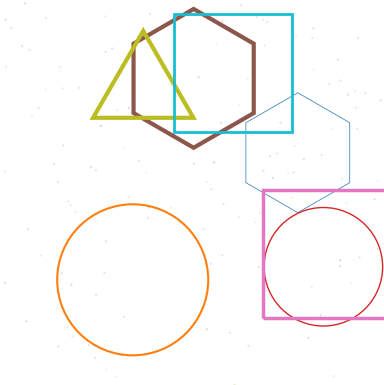[{"shape": "hexagon", "thickness": 0.5, "radius": 0.78, "center": [0.774, 0.603]}, {"shape": "circle", "thickness": 1.5, "radius": 0.98, "center": [0.345, 0.273]}, {"shape": "circle", "thickness": 1, "radius": 0.77, "center": [0.84, 0.307]}, {"shape": "hexagon", "thickness": 3, "radius": 0.9, "center": [0.503, 0.796]}, {"shape": "square", "thickness": 2.5, "radius": 0.83, "center": [0.849, 0.341]}, {"shape": "triangle", "thickness": 3, "radius": 0.75, "center": [0.372, 0.769]}, {"shape": "square", "thickness": 2, "radius": 0.77, "center": [0.604, 0.81]}]